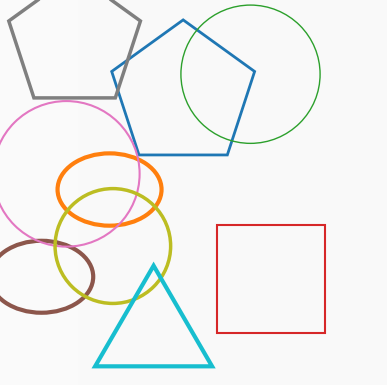[{"shape": "pentagon", "thickness": 2, "radius": 0.97, "center": [0.473, 0.754]}, {"shape": "oval", "thickness": 3, "radius": 0.67, "center": [0.283, 0.508]}, {"shape": "circle", "thickness": 1, "radius": 0.9, "center": [0.646, 0.807]}, {"shape": "square", "thickness": 1.5, "radius": 0.7, "center": [0.7, 0.275]}, {"shape": "oval", "thickness": 3, "radius": 0.67, "center": [0.107, 0.281]}, {"shape": "circle", "thickness": 1.5, "radius": 0.95, "center": [0.171, 0.548]}, {"shape": "pentagon", "thickness": 2.5, "radius": 0.89, "center": [0.193, 0.89]}, {"shape": "circle", "thickness": 2.5, "radius": 0.75, "center": [0.291, 0.361]}, {"shape": "triangle", "thickness": 3, "radius": 0.87, "center": [0.396, 0.136]}]